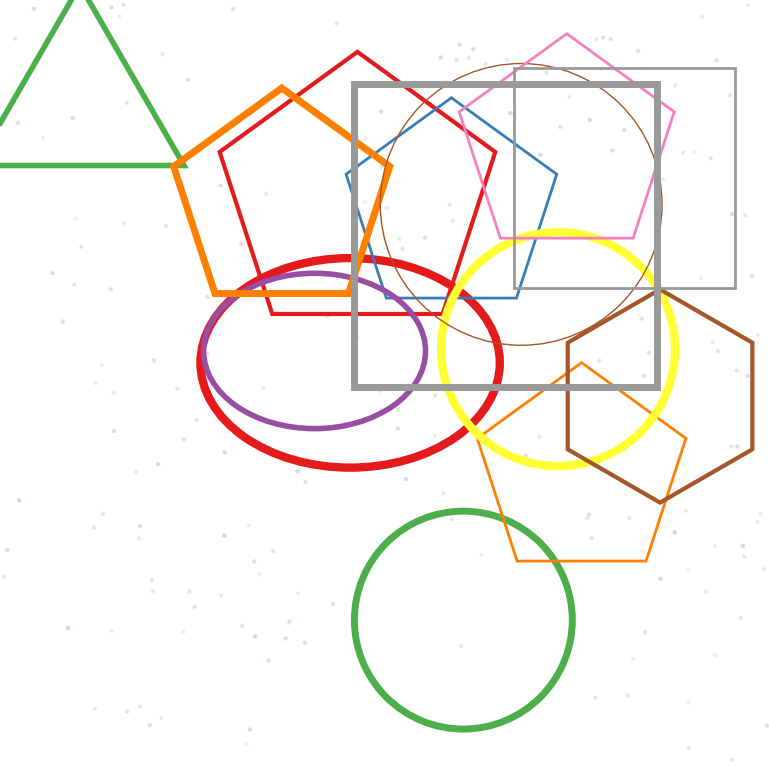[{"shape": "pentagon", "thickness": 1.5, "radius": 0.94, "center": [0.464, 0.744]}, {"shape": "oval", "thickness": 3, "radius": 0.97, "center": [0.455, 0.529]}, {"shape": "pentagon", "thickness": 1, "radius": 0.72, "center": [0.586, 0.729]}, {"shape": "triangle", "thickness": 2, "radius": 0.78, "center": [0.104, 0.863]}, {"shape": "circle", "thickness": 2.5, "radius": 0.71, "center": [0.602, 0.195]}, {"shape": "oval", "thickness": 2, "radius": 0.72, "center": [0.409, 0.544]}, {"shape": "pentagon", "thickness": 1, "radius": 0.71, "center": [0.755, 0.387]}, {"shape": "pentagon", "thickness": 2.5, "radius": 0.74, "center": [0.366, 0.738]}, {"shape": "circle", "thickness": 3, "radius": 0.76, "center": [0.725, 0.547]}, {"shape": "circle", "thickness": 0.5, "radius": 0.91, "center": [0.677, 0.735]}, {"shape": "hexagon", "thickness": 1.5, "radius": 0.69, "center": [0.857, 0.486]}, {"shape": "pentagon", "thickness": 1, "radius": 0.73, "center": [0.736, 0.809]}, {"shape": "square", "thickness": 1, "radius": 0.72, "center": [0.811, 0.769]}, {"shape": "square", "thickness": 2.5, "radius": 0.98, "center": [0.657, 0.694]}]